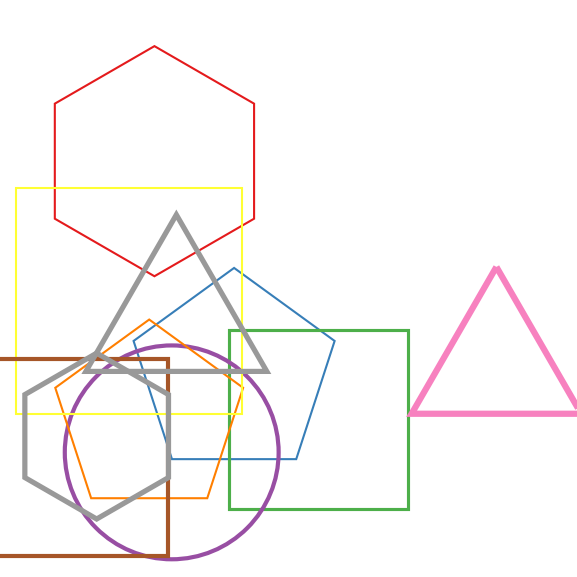[{"shape": "hexagon", "thickness": 1, "radius": 1.0, "center": [0.267, 0.72]}, {"shape": "pentagon", "thickness": 1, "radius": 0.92, "center": [0.405, 0.352]}, {"shape": "square", "thickness": 1.5, "radius": 0.77, "center": [0.551, 0.272]}, {"shape": "circle", "thickness": 2, "radius": 0.93, "center": [0.297, 0.216]}, {"shape": "pentagon", "thickness": 1, "radius": 0.86, "center": [0.258, 0.275]}, {"shape": "square", "thickness": 1, "radius": 0.98, "center": [0.224, 0.479]}, {"shape": "square", "thickness": 2, "radius": 0.85, "center": [0.12, 0.207]}, {"shape": "triangle", "thickness": 3, "radius": 0.85, "center": [0.86, 0.367]}, {"shape": "hexagon", "thickness": 2.5, "radius": 0.72, "center": [0.167, 0.244]}, {"shape": "triangle", "thickness": 2.5, "radius": 0.9, "center": [0.305, 0.446]}]